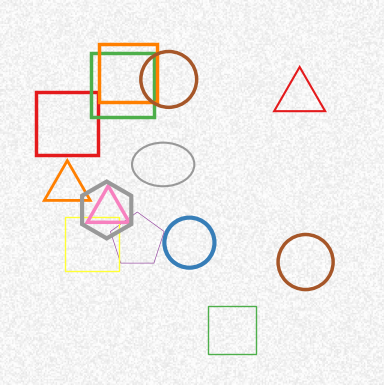[{"shape": "triangle", "thickness": 1.5, "radius": 0.38, "center": [0.778, 0.749]}, {"shape": "square", "thickness": 2.5, "radius": 0.41, "center": [0.174, 0.679]}, {"shape": "circle", "thickness": 3, "radius": 0.33, "center": [0.492, 0.37]}, {"shape": "square", "thickness": 1, "radius": 0.31, "center": [0.603, 0.143]}, {"shape": "square", "thickness": 2.5, "radius": 0.41, "center": [0.317, 0.779]}, {"shape": "pentagon", "thickness": 0.5, "radius": 0.37, "center": [0.357, 0.376]}, {"shape": "triangle", "thickness": 2, "radius": 0.34, "center": [0.175, 0.514]}, {"shape": "square", "thickness": 2.5, "radius": 0.38, "center": [0.332, 0.811]}, {"shape": "square", "thickness": 1, "radius": 0.35, "center": [0.238, 0.366]}, {"shape": "circle", "thickness": 2.5, "radius": 0.36, "center": [0.438, 0.794]}, {"shape": "circle", "thickness": 2.5, "radius": 0.36, "center": [0.794, 0.319]}, {"shape": "triangle", "thickness": 2.5, "radius": 0.31, "center": [0.281, 0.454]}, {"shape": "hexagon", "thickness": 3, "radius": 0.37, "center": [0.277, 0.455]}, {"shape": "oval", "thickness": 1.5, "radius": 0.4, "center": [0.424, 0.573]}]